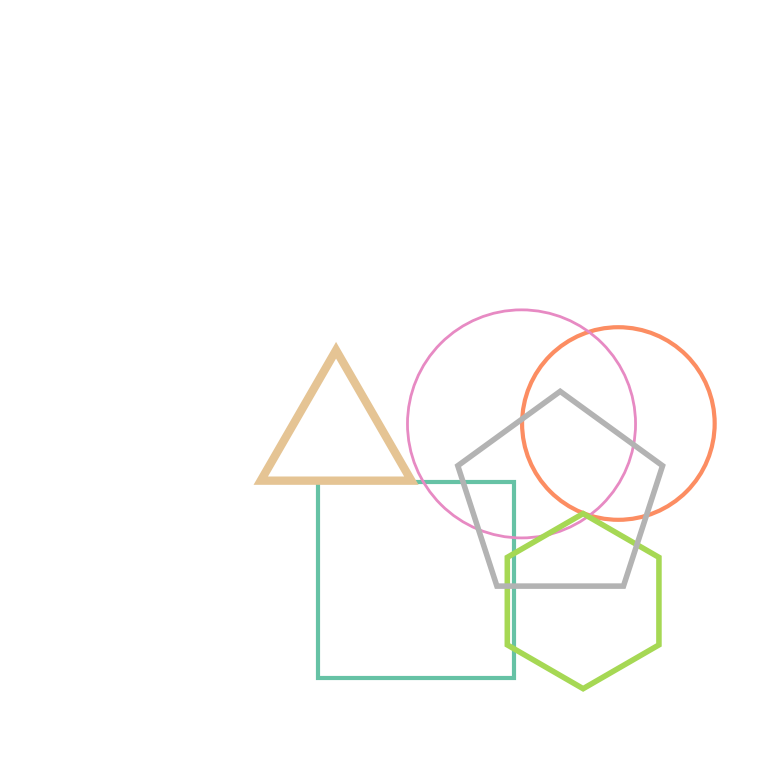[{"shape": "square", "thickness": 1.5, "radius": 0.64, "center": [0.541, 0.247]}, {"shape": "circle", "thickness": 1.5, "radius": 0.63, "center": [0.803, 0.45]}, {"shape": "circle", "thickness": 1, "radius": 0.74, "center": [0.677, 0.45]}, {"shape": "hexagon", "thickness": 2, "radius": 0.57, "center": [0.757, 0.219]}, {"shape": "triangle", "thickness": 3, "radius": 0.56, "center": [0.436, 0.432]}, {"shape": "pentagon", "thickness": 2, "radius": 0.7, "center": [0.728, 0.352]}]